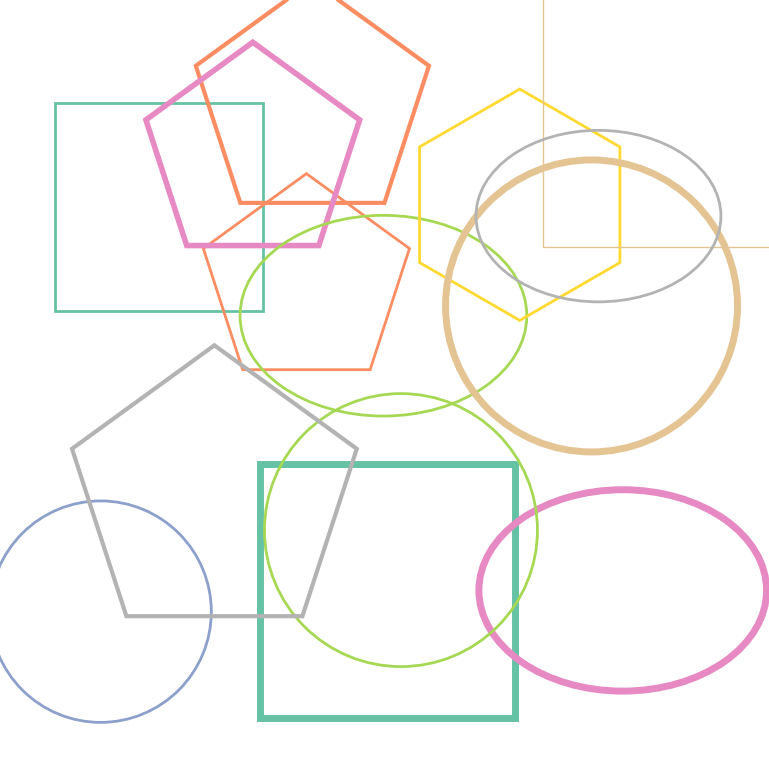[{"shape": "square", "thickness": 1, "radius": 0.68, "center": [0.206, 0.731]}, {"shape": "square", "thickness": 2.5, "radius": 0.83, "center": [0.503, 0.233]}, {"shape": "pentagon", "thickness": 1.5, "radius": 0.8, "center": [0.406, 0.865]}, {"shape": "pentagon", "thickness": 1, "radius": 0.7, "center": [0.398, 0.634]}, {"shape": "circle", "thickness": 1, "radius": 0.72, "center": [0.131, 0.206]}, {"shape": "oval", "thickness": 2.5, "radius": 0.93, "center": [0.809, 0.233]}, {"shape": "pentagon", "thickness": 2, "radius": 0.73, "center": [0.328, 0.799]}, {"shape": "circle", "thickness": 1, "radius": 0.89, "center": [0.521, 0.312]}, {"shape": "oval", "thickness": 1, "radius": 0.93, "center": [0.498, 0.59]}, {"shape": "hexagon", "thickness": 1, "radius": 0.75, "center": [0.675, 0.734]}, {"shape": "square", "thickness": 0.5, "radius": 0.92, "center": [0.889, 0.862]}, {"shape": "circle", "thickness": 2.5, "radius": 0.95, "center": [0.768, 0.603]}, {"shape": "oval", "thickness": 1, "radius": 0.8, "center": [0.777, 0.719]}, {"shape": "pentagon", "thickness": 1.5, "radius": 0.97, "center": [0.278, 0.357]}]